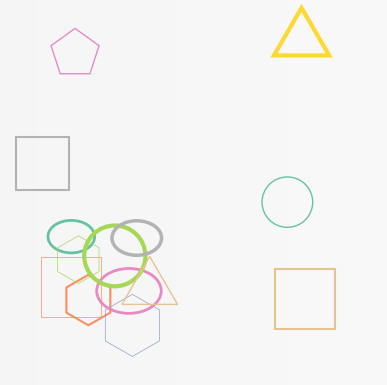[{"shape": "circle", "thickness": 1, "radius": 0.33, "center": [0.742, 0.475]}, {"shape": "oval", "thickness": 2, "radius": 0.3, "center": [0.184, 0.385]}, {"shape": "hexagon", "thickness": 1.5, "radius": 0.33, "center": [0.228, 0.221]}, {"shape": "square", "thickness": 0.5, "radius": 0.38, "center": [0.183, 0.255]}, {"shape": "hexagon", "thickness": 0.5, "radius": 0.4, "center": [0.342, 0.155]}, {"shape": "pentagon", "thickness": 1, "radius": 0.33, "center": [0.194, 0.861]}, {"shape": "oval", "thickness": 2, "radius": 0.42, "center": [0.333, 0.244]}, {"shape": "hexagon", "thickness": 0.5, "radius": 0.31, "center": [0.202, 0.326]}, {"shape": "circle", "thickness": 3, "radius": 0.39, "center": [0.296, 0.335]}, {"shape": "triangle", "thickness": 3, "radius": 0.41, "center": [0.778, 0.897]}, {"shape": "square", "thickness": 1.5, "radius": 0.39, "center": [0.787, 0.224]}, {"shape": "triangle", "thickness": 1, "radius": 0.41, "center": [0.386, 0.251]}, {"shape": "oval", "thickness": 2.5, "radius": 0.32, "center": [0.353, 0.382]}, {"shape": "square", "thickness": 1.5, "radius": 0.34, "center": [0.11, 0.576]}]